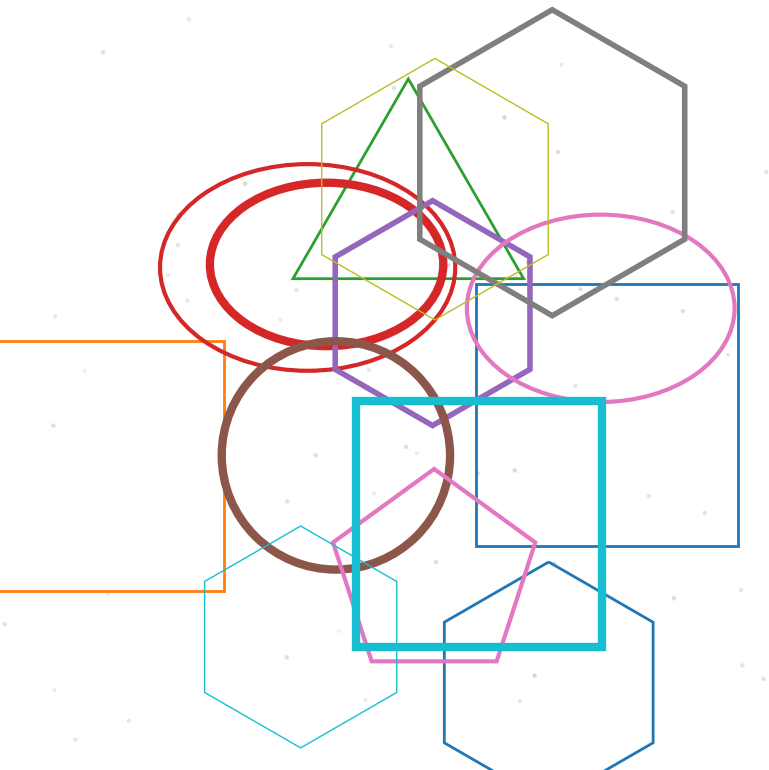[{"shape": "square", "thickness": 1, "radius": 0.85, "center": [0.788, 0.461]}, {"shape": "hexagon", "thickness": 1, "radius": 0.78, "center": [0.713, 0.114]}, {"shape": "square", "thickness": 1, "radius": 0.81, "center": [0.129, 0.395]}, {"shape": "triangle", "thickness": 1, "radius": 0.86, "center": [0.53, 0.725]}, {"shape": "oval", "thickness": 1.5, "radius": 0.96, "center": [0.4, 0.653]}, {"shape": "oval", "thickness": 3, "radius": 0.76, "center": [0.424, 0.657]}, {"shape": "hexagon", "thickness": 2, "radius": 0.73, "center": [0.562, 0.593]}, {"shape": "circle", "thickness": 3, "radius": 0.74, "center": [0.436, 0.409]}, {"shape": "oval", "thickness": 1.5, "radius": 0.87, "center": [0.78, 0.6]}, {"shape": "pentagon", "thickness": 1.5, "radius": 0.69, "center": [0.564, 0.253]}, {"shape": "hexagon", "thickness": 2, "radius": 0.99, "center": [0.717, 0.789]}, {"shape": "hexagon", "thickness": 0.5, "radius": 0.85, "center": [0.565, 0.754]}, {"shape": "square", "thickness": 3, "radius": 0.8, "center": [0.622, 0.319]}, {"shape": "hexagon", "thickness": 0.5, "radius": 0.72, "center": [0.39, 0.173]}]